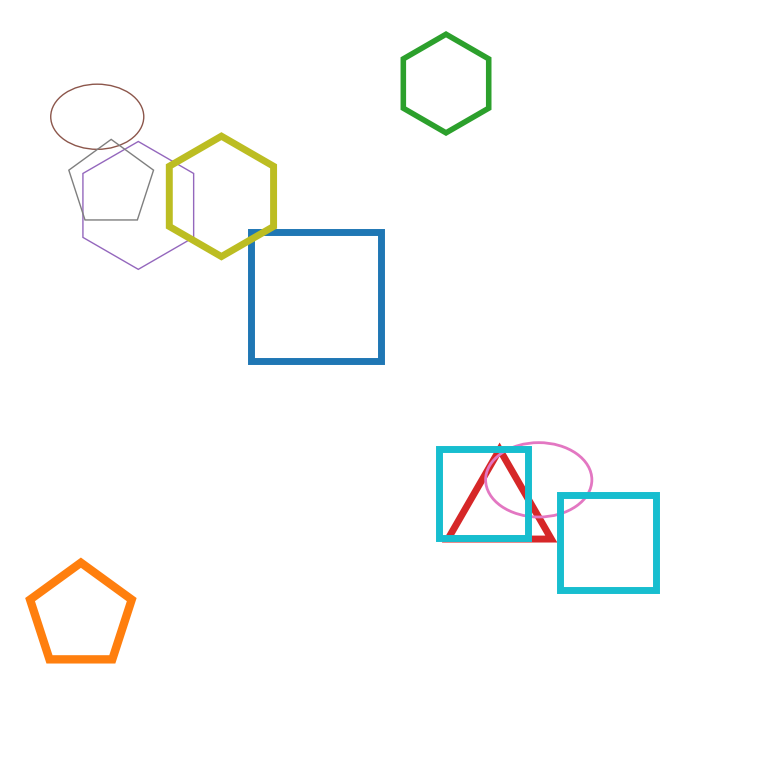[{"shape": "square", "thickness": 2.5, "radius": 0.42, "center": [0.41, 0.615]}, {"shape": "pentagon", "thickness": 3, "radius": 0.35, "center": [0.105, 0.2]}, {"shape": "hexagon", "thickness": 2, "radius": 0.32, "center": [0.579, 0.892]}, {"shape": "triangle", "thickness": 2.5, "radius": 0.39, "center": [0.649, 0.339]}, {"shape": "hexagon", "thickness": 0.5, "radius": 0.42, "center": [0.18, 0.733]}, {"shape": "oval", "thickness": 0.5, "radius": 0.3, "center": [0.126, 0.848]}, {"shape": "oval", "thickness": 1, "radius": 0.34, "center": [0.7, 0.377]}, {"shape": "pentagon", "thickness": 0.5, "radius": 0.29, "center": [0.144, 0.761]}, {"shape": "hexagon", "thickness": 2.5, "radius": 0.39, "center": [0.288, 0.745]}, {"shape": "square", "thickness": 2.5, "radius": 0.29, "center": [0.628, 0.359]}, {"shape": "square", "thickness": 2.5, "radius": 0.31, "center": [0.79, 0.295]}]